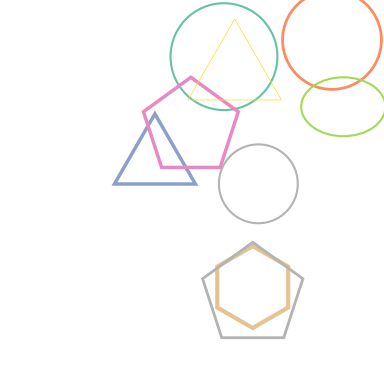[{"shape": "circle", "thickness": 1.5, "radius": 0.69, "center": [0.582, 0.853]}, {"shape": "circle", "thickness": 2, "radius": 0.64, "center": [0.862, 0.896]}, {"shape": "triangle", "thickness": 2.5, "radius": 0.61, "center": [0.402, 0.583]}, {"shape": "pentagon", "thickness": 2.5, "radius": 0.65, "center": [0.496, 0.67]}, {"shape": "oval", "thickness": 1.5, "radius": 0.55, "center": [0.892, 0.723]}, {"shape": "triangle", "thickness": 0.5, "radius": 0.7, "center": [0.61, 0.81]}, {"shape": "hexagon", "thickness": 3, "radius": 0.53, "center": [0.656, 0.254]}, {"shape": "circle", "thickness": 1.5, "radius": 0.51, "center": [0.671, 0.523]}, {"shape": "pentagon", "thickness": 2, "radius": 0.68, "center": [0.656, 0.234]}]